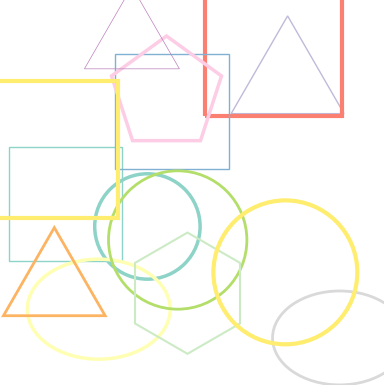[{"shape": "circle", "thickness": 2.5, "radius": 0.68, "center": [0.383, 0.412]}, {"shape": "square", "thickness": 1, "radius": 0.73, "center": [0.17, 0.47]}, {"shape": "oval", "thickness": 2.5, "radius": 0.93, "center": [0.256, 0.197]}, {"shape": "triangle", "thickness": 1, "radius": 0.85, "center": [0.747, 0.789]}, {"shape": "square", "thickness": 3, "radius": 0.89, "center": [0.71, 0.877]}, {"shape": "square", "thickness": 1, "radius": 0.74, "center": [0.446, 0.71]}, {"shape": "triangle", "thickness": 2, "radius": 0.76, "center": [0.141, 0.256]}, {"shape": "circle", "thickness": 2, "radius": 0.9, "center": [0.462, 0.377]}, {"shape": "pentagon", "thickness": 2.5, "radius": 0.75, "center": [0.433, 0.756]}, {"shape": "oval", "thickness": 2, "radius": 0.87, "center": [0.882, 0.122]}, {"shape": "triangle", "thickness": 0.5, "radius": 0.71, "center": [0.343, 0.892]}, {"shape": "hexagon", "thickness": 1.5, "radius": 0.79, "center": [0.487, 0.238]}, {"shape": "square", "thickness": 3, "radius": 0.89, "center": [0.127, 0.611]}, {"shape": "circle", "thickness": 3, "radius": 0.93, "center": [0.741, 0.293]}]